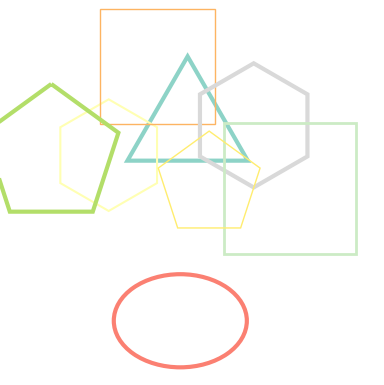[{"shape": "triangle", "thickness": 3, "radius": 0.9, "center": [0.487, 0.673]}, {"shape": "hexagon", "thickness": 1.5, "radius": 0.73, "center": [0.282, 0.597]}, {"shape": "oval", "thickness": 3, "radius": 0.86, "center": [0.468, 0.167]}, {"shape": "square", "thickness": 1, "radius": 0.75, "center": [0.408, 0.827]}, {"shape": "pentagon", "thickness": 3, "radius": 0.92, "center": [0.133, 0.599]}, {"shape": "hexagon", "thickness": 3, "radius": 0.81, "center": [0.659, 0.674]}, {"shape": "square", "thickness": 2, "radius": 0.85, "center": [0.753, 0.51]}, {"shape": "pentagon", "thickness": 1, "radius": 0.7, "center": [0.543, 0.52]}]